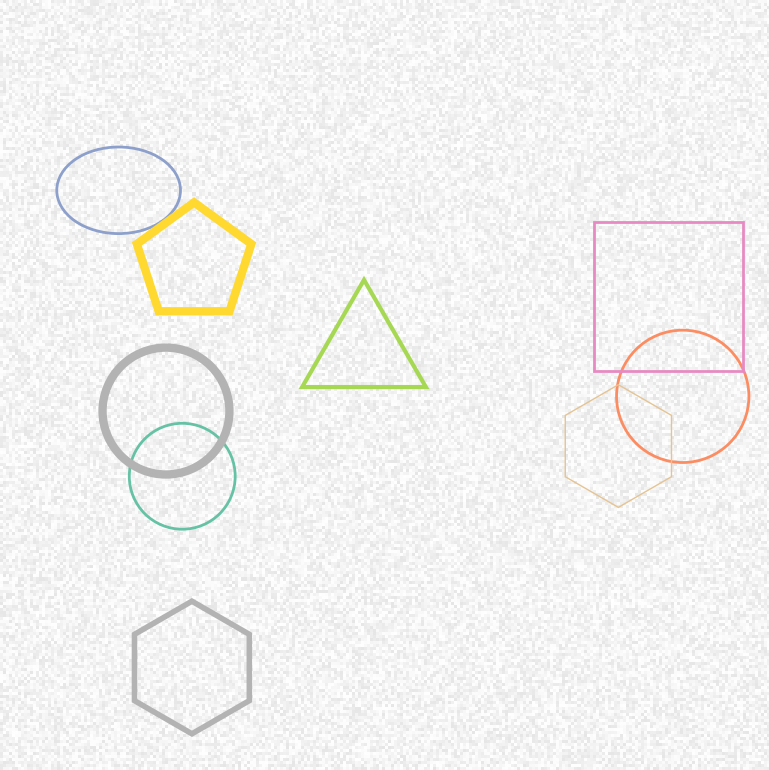[{"shape": "circle", "thickness": 1, "radius": 0.34, "center": [0.237, 0.381]}, {"shape": "circle", "thickness": 1, "radius": 0.43, "center": [0.887, 0.485]}, {"shape": "oval", "thickness": 1, "radius": 0.4, "center": [0.154, 0.753]}, {"shape": "square", "thickness": 1, "radius": 0.49, "center": [0.868, 0.615]}, {"shape": "triangle", "thickness": 1.5, "radius": 0.46, "center": [0.473, 0.544]}, {"shape": "pentagon", "thickness": 3, "radius": 0.39, "center": [0.252, 0.659]}, {"shape": "hexagon", "thickness": 0.5, "radius": 0.4, "center": [0.803, 0.421]}, {"shape": "circle", "thickness": 3, "radius": 0.41, "center": [0.216, 0.466]}, {"shape": "hexagon", "thickness": 2, "radius": 0.43, "center": [0.249, 0.133]}]